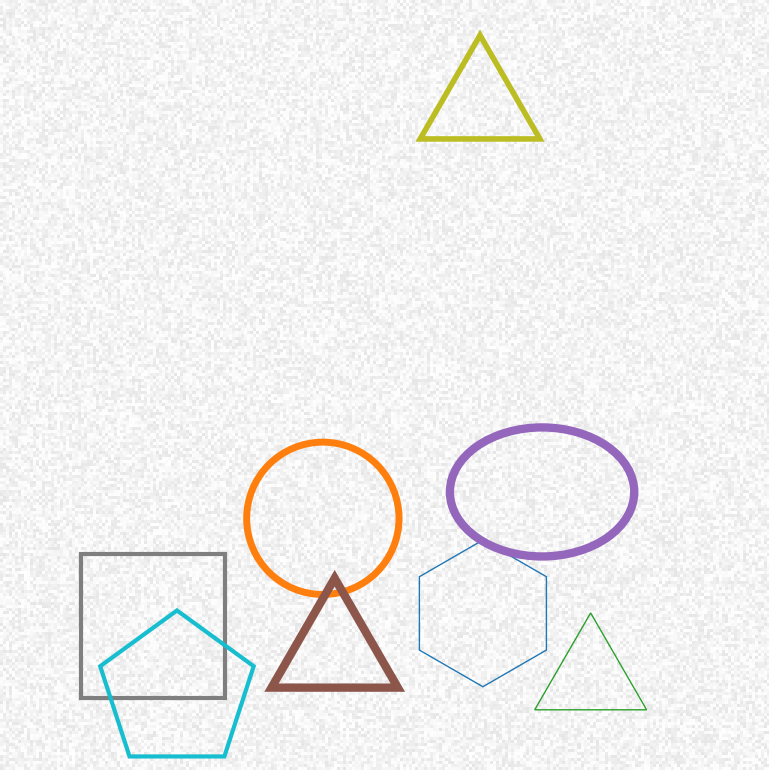[{"shape": "hexagon", "thickness": 0.5, "radius": 0.48, "center": [0.627, 0.203]}, {"shape": "circle", "thickness": 2.5, "radius": 0.49, "center": [0.419, 0.327]}, {"shape": "triangle", "thickness": 0.5, "radius": 0.42, "center": [0.767, 0.12]}, {"shape": "oval", "thickness": 3, "radius": 0.6, "center": [0.704, 0.361]}, {"shape": "triangle", "thickness": 3, "radius": 0.47, "center": [0.435, 0.154]}, {"shape": "square", "thickness": 1.5, "radius": 0.47, "center": [0.199, 0.187]}, {"shape": "triangle", "thickness": 2, "radius": 0.45, "center": [0.623, 0.864]}, {"shape": "pentagon", "thickness": 1.5, "radius": 0.52, "center": [0.23, 0.102]}]